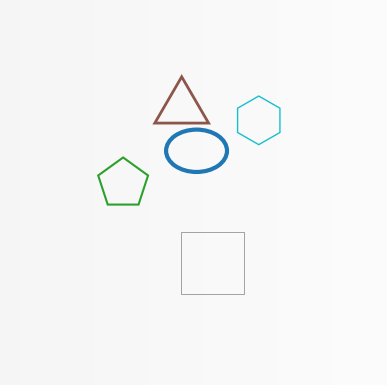[{"shape": "oval", "thickness": 3, "radius": 0.39, "center": [0.507, 0.608]}, {"shape": "pentagon", "thickness": 1.5, "radius": 0.34, "center": [0.318, 0.523]}, {"shape": "triangle", "thickness": 2, "radius": 0.4, "center": [0.469, 0.72]}, {"shape": "square", "thickness": 0.5, "radius": 0.4, "center": [0.548, 0.317]}, {"shape": "hexagon", "thickness": 1, "radius": 0.32, "center": [0.668, 0.687]}]